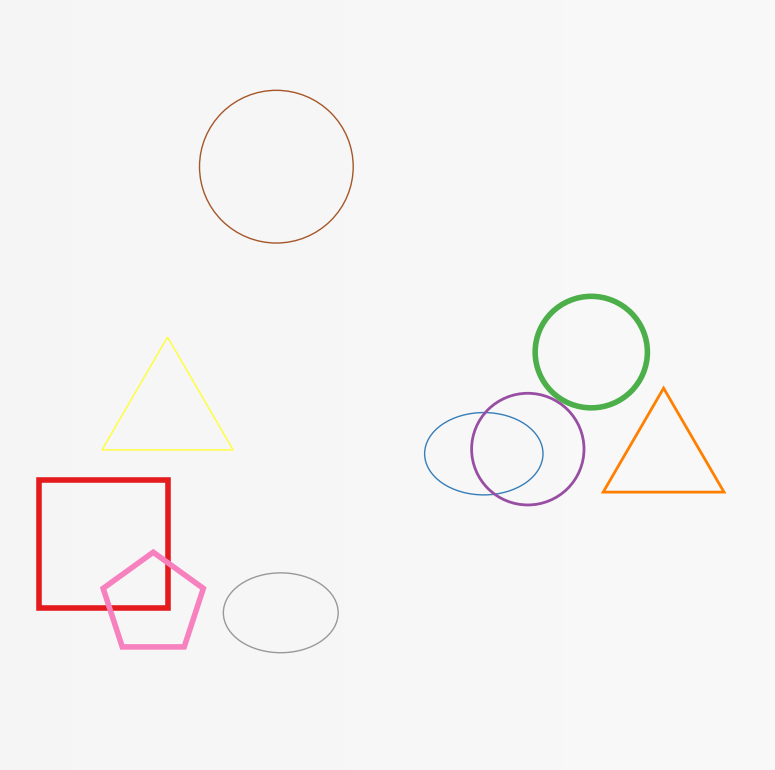[{"shape": "square", "thickness": 2, "radius": 0.42, "center": [0.133, 0.294]}, {"shape": "oval", "thickness": 0.5, "radius": 0.38, "center": [0.624, 0.411]}, {"shape": "circle", "thickness": 2, "radius": 0.36, "center": [0.763, 0.543]}, {"shape": "circle", "thickness": 1, "radius": 0.36, "center": [0.681, 0.417]}, {"shape": "triangle", "thickness": 1, "radius": 0.45, "center": [0.856, 0.406]}, {"shape": "triangle", "thickness": 0.5, "radius": 0.49, "center": [0.216, 0.465]}, {"shape": "circle", "thickness": 0.5, "radius": 0.5, "center": [0.357, 0.784]}, {"shape": "pentagon", "thickness": 2, "radius": 0.34, "center": [0.198, 0.215]}, {"shape": "oval", "thickness": 0.5, "radius": 0.37, "center": [0.362, 0.204]}]